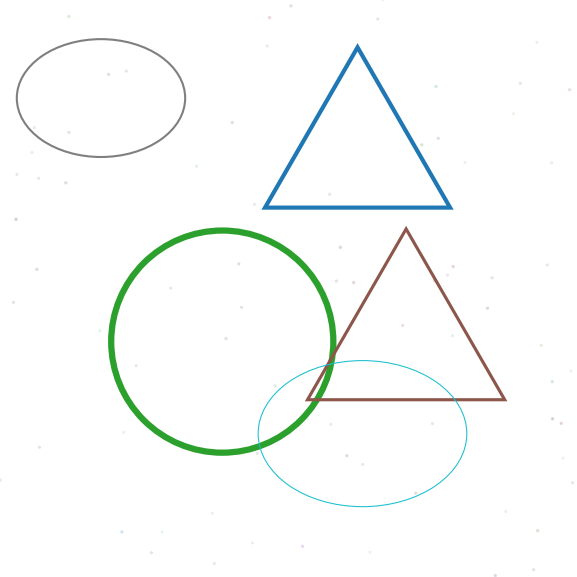[{"shape": "triangle", "thickness": 2, "radius": 0.93, "center": [0.619, 0.732]}, {"shape": "circle", "thickness": 3, "radius": 0.96, "center": [0.385, 0.408]}, {"shape": "triangle", "thickness": 1.5, "radius": 0.99, "center": [0.703, 0.406]}, {"shape": "oval", "thickness": 1, "radius": 0.73, "center": [0.175, 0.829]}, {"shape": "oval", "thickness": 0.5, "radius": 0.9, "center": [0.628, 0.248]}]